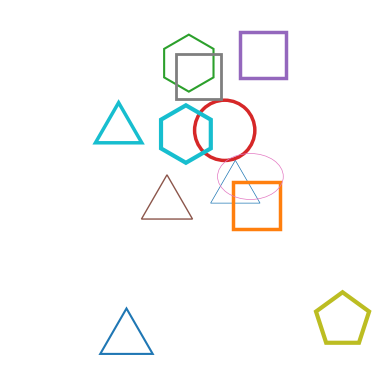[{"shape": "triangle", "thickness": 1.5, "radius": 0.39, "center": [0.329, 0.12]}, {"shape": "triangle", "thickness": 0.5, "radius": 0.37, "center": [0.611, 0.509]}, {"shape": "square", "thickness": 2.5, "radius": 0.3, "center": [0.667, 0.466]}, {"shape": "hexagon", "thickness": 1.5, "radius": 0.37, "center": [0.49, 0.836]}, {"shape": "circle", "thickness": 2.5, "radius": 0.39, "center": [0.584, 0.661]}, {"shape": "square", "thickness": 2.5, "radius": 0.3, "center": [0.683, 0.857]}, {"shape": "triangle", "thickness": 1, "radius": 0.38, "center": [0.434, 0.469]}, {"shape": "oval", "thickness": 0.5, "radius": 0.43, "center": [0.65, 0.542]}, {"shape": "square", "thickness": 2, "radius": 0.29, "center": [0.517, 0.802]}, {"shape": "pentagon", "thickness": 3, "radius": 0.36, "center": [0.89, 0.168]}, {"shape": "triangle", "thickness": 2.5, "radius": 0.35, "center": [0.308, 0.664]}, {"shape": "hexagon", "thickness": 3, "radius": 0.37, "center": [0.483, 0.652]}]